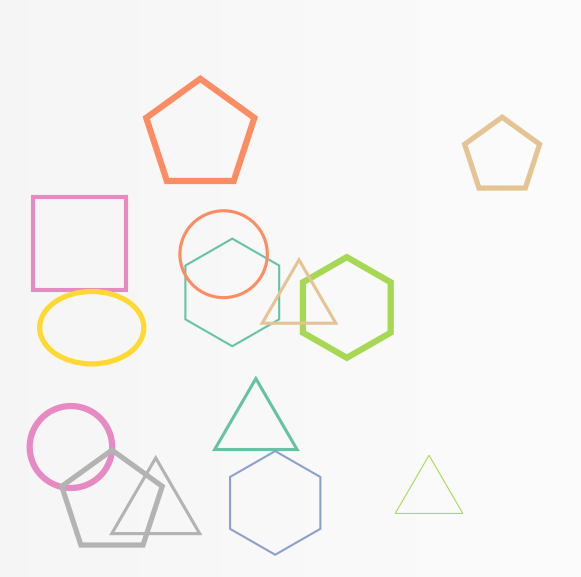[{"shape": "triangle", "thickness": 1.5, "radius": 0.41, "center": [0.44, 0.262]}, {"shape": "hexagon", "thickness": 1, "radius": 0.47, "center": [0.4, 0.493]}, {"shape": "circle", "thickness": 1.5, "radius": 0.38, "center": [0.385, 0.559]}, {"shape": "pentagon", "thickness": 3, "radius": 0.49, "center": [0.345, 0.765]}, {"shape": "hexagon", "thickness": 1, "radius": 0.45, "center": [0.473, 0.128]}, {"shape": "square", "thickness": 2, "radius": 0.4, "center": [0.137, 0.577]}, {"shape": "circle", "thickness": 3, "radius": 0.35, "center": [0.122, 0.225]}, {"shape": "hexagon", "thickness": 3, "radius": 0.44, "center": [0.597, 0.467]}, {"shape": "triangle", "thickness": 0.5, "radius": 0.34, "center": [0.738, 0.144]}, {"shape": "oval", "thickness": 2.5, "radius": 0.45, "center": [0.158, 0.432]}, {"shape": "pentagon", "thickness": 2.5, "radius": 0.34, "center": [0.864, 0.728]}, {"shape": "triangle", "thickness": 1.5, "radius": 0.37, "center": [0.514, 0.476]}, {"shape": "triangle", "thickness": 1.5, "radius": 0.44, "center": [0.268, 0.119]}, {"shape": "pentagon", "thickness": 2.5, "radius": 0.45, "center": [0.193, 0.129]}]